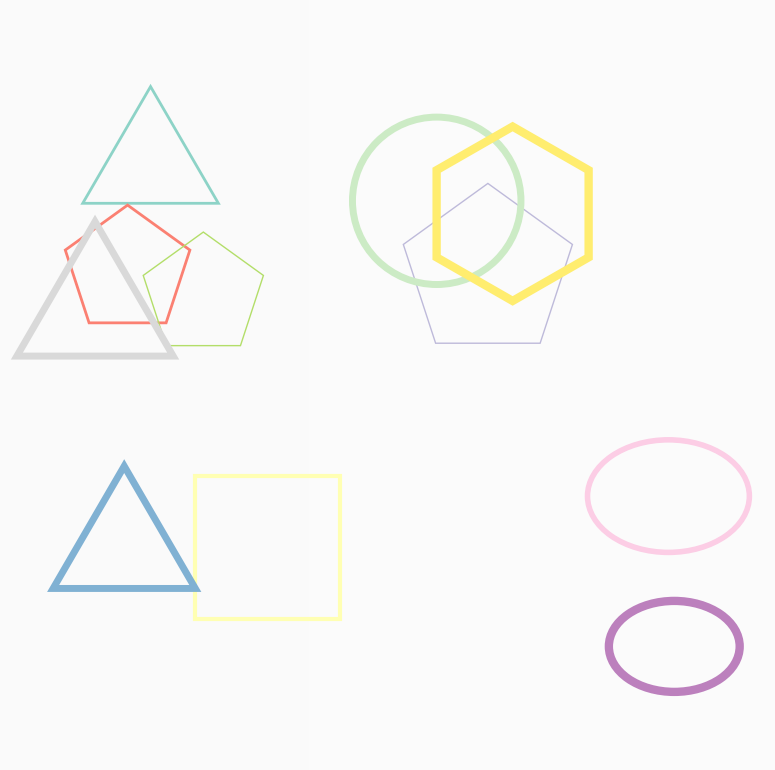[{"shape": "triangle", "thickness": 1, "radius": 0.51, "center": [0.194, 0.787]}, {"shape": "square", "thickness": 1.5, "radius": 0.47, "center": [0.345, 0.289]}, {"shape": "pentagon", "thickness": 0.5, "radius": 0.57, "center": [0.63, 0.647]}, {"shape": "pentagon", "thickness": 1, "radius": 0.42, "center": [0.165, 0.649]}, {"shape": "triangle", "thickness": 2.5, "radius": 0.53, "center": [0.16, 0.289]}, {"shape": "pentagon", "thickness": 0.5, "radius": 0.41, "center": [0.262, 0.617]}, {"shape": "oval", "thickness": 2, "radius": 0.52, "center": [0.863, 0.356]}, {"shape": "triangle", "thickness": 2.5, "radius": 0.58, "center": [0.123, 0.596]}, {"shape": "oval", "thickness": 3, "radius": 0.42, "center": [0.87, 0.161]}, {"shape": "circle", "thickness": 2.5, "radius": 0.54, "center": [0.564, 0.739]}, {"shape": "hexagon", "thickness": 3, "radius": 0.57, "center": [0.661, 0.722]}]